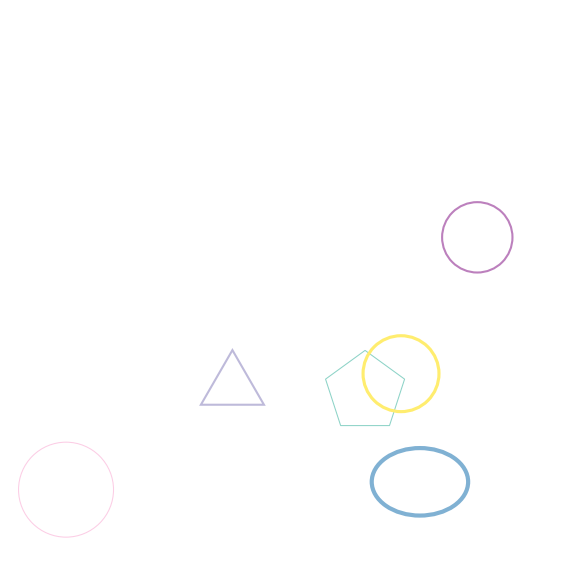[{"shape": "pentagon", "thickness": 0.5, "radius": 0.36, "center": [0.632, 0.32]}, {"shape": "triangle", "thickness": 1, "radius": 0.32, "center": [0.402, 0.33]}, {"shape": "oval", "thickness": 2, "radius": 0.42, "center": [0.727, 0.165]}, {"shape": "circle", "thickness": 0.5, "radius": 0.41, "center": [0.114, 0.151]}, {"shape": "circle", "thickness": 1, "radius": 0.3, "center": [0.826, 0.588]}, {"shape": "circle", "thickness": 1.5, "radius": 0.33, "center": [0.694, 0.352]}]